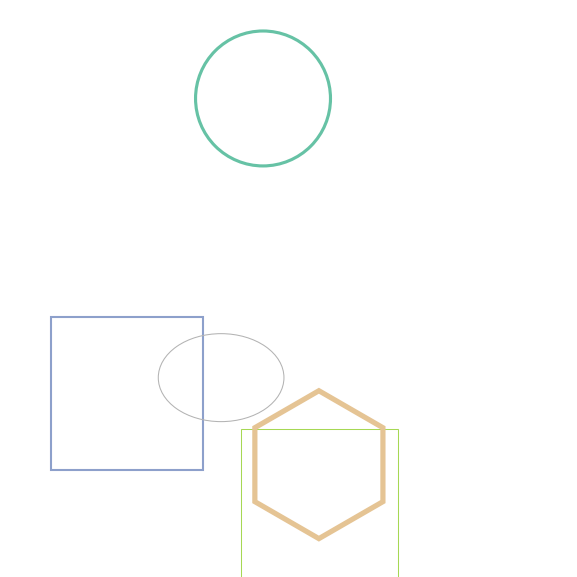[{"shape": "circle", "thickness": 1.5, "radius": 0.58, "center": [0.455, 0.829]}, {"shape": "square", "thickness": 1, "radius": 0.66, "center": [0.22, 0.318]}, {"shape": "square", "thickness": 0.5, "radius": 0.68, "center": [0.554, 0.121]}, {"shape": "hexagon", "thickness": 2.5, "radius": 0.64, "center": [0.552, 0.194]}, {"shape": "oval", "thickness": 0.5, "radius": 0.54, "center": [0.383, 0.345]}]